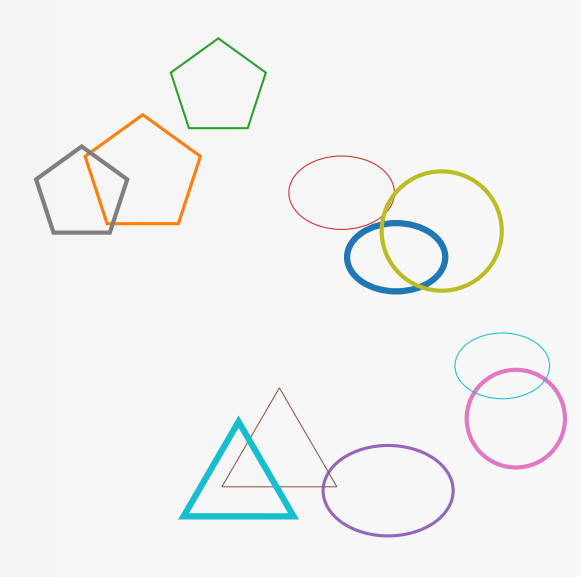[{"shape": "oval", "thickness": 3, "radius": 0.42, "center": [0.682, 0.554]}, {"shape": "pentagon", "thickness": 1.5, "radius": 0.52, "center": [0.246, 0.696]}, {"shape": "pentagon", "thickness": 1, "radius": 0.43, "center": [0.376, 0.847]}, {"shape": "oval", "thickness": 0.5, "radius": 0.45, "center": [0.588, 0.665]}, {"shape": "oval", "thickness": 1.5, "radius": 0.56, "center": [0.668, 0.149]}, {"shape": "triangle", "thickness": 0.5, "radius": 0.57, "center": [0.481, 0.213]}, {"shape": "circle", "thickness": 2, "radius": 0.42, "center": [0.887, 0.274]}, {"shape": "pentagon", "thickness": 2, "radius": 0.41, "center": [0.14, 0.663]}, {"shape": "circle", "thickness": 2, "radius": 0.52, "center": [0.76, 0.599]}, {"shape": "oval", "thickness": 0.5, "radius": 0.41, "center": [0.864, 0.366]}, {"shape": "triangle", "thickness": 3, "radius": 0.55, "center": [0.41, 0.16]}]